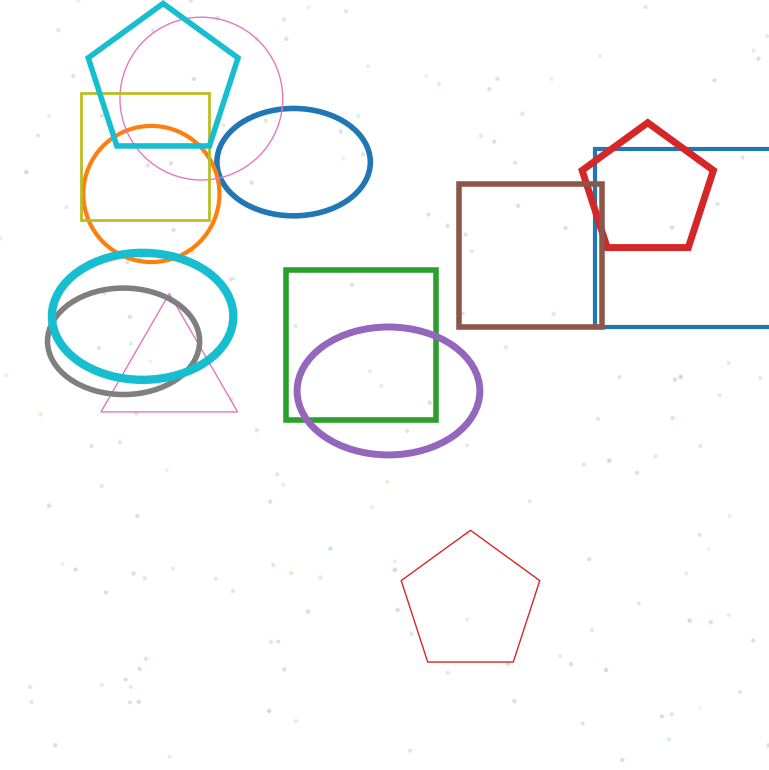[{"shape": "square", "thickness": 1.5, "radius": 0.58, "center": [0.888, 0.691]}, {"shape": "oval", "thickness": 2, "radius": 0.5, "center": [0.381, 0.789]}, {"shape": "circle", "thickness": 1.5, "radius": 0.44, "center": [0.197, 0.748]}, {"shape": "square", "thickness": 2, "radius": 0.49, "center": [0.469, 0.552]}, {"shape": "pentagon", "thickness": 0.5, "radius": 0.47, "center": [0.611, 0.217]}, {"shape": "pentagon", "thickness": 2.5, "radius": 0.45, "center": [0.841, 0.751]}, {"shape": "oval", "thickness": 2.5, "radius": 0.59, "center": [0.505, 0.492]}, {"shape": "square", "thickness": 2, "radius": 0.46, "center": [0.689, 0.669]}, {"shape": "circle", "thickness": 0.5, "radius": 0.53, "center": [0.262, 0.872]}, {"shape": "triangle", "thickness": 0.5, "radius": 0.51, "center": [0.22, 0.516]}, {"shape": "oval", "thickness": 2, "radius": 0.49, "center": [0.16, 0.557]}, {"shape": "square", "thickness": 1, "radius": 0.41, "center": [0.188, 0.797]}, {"shape": "oval", "thickness": 3, "radius": 0.59, "center": [0.185, 0.589]}, {"shape": "pentagon", "thickness": 2, "radius": 0.51, "center": [0.212, 0.893]}]